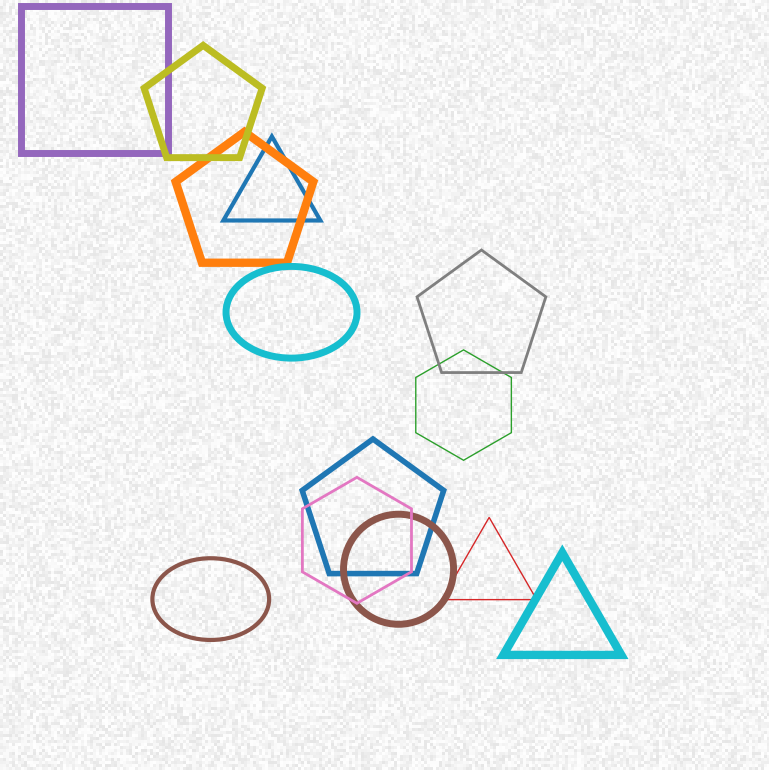[{"shape": "pentagon", "thickness": 2, "radius": 0.48, "center": [0.484, 0.333]}, {"shape": "triangle", "thickness": 1.5, "radius": 0.36, "center": [0.353, 0.75]}, {"shape": "pentagon", "thickness": 3, "radius": 0.47, "center": [0.318, 0.735]}, {"shape": "hexagon", "thickness": 0.5, "radius": 0.36, "center": [0.602, 0.474]}, {"shape": "triangle", "thickness": 0.5, "radius": 0.36, "center": [0.635, 0.257]}, {"shape": "square", "thickness": 2.5, "radius": 0.48, "center": [0.122, 0.897]}, {"shape": "oval", "thickness": 1.5, "radius": 0.38, "center": [0.274, 0.222]}, {"shape": "circle", "thickness": 2.5, "radius": 0.36, "center": [0.518, 0.261]}, {"shape": "hexagon", "thickness": 1, "radius": 0.41, "center": [0.464, 0.298]}, {"shape": "pentagon", "thickness": 1, "radius": 0.44, "center": [0.625, 0.587]}, {"shape": "pentagon", "thickness": 2.5, "radius": 0.4, "center": [0.264, 0.86]}, {"shape": "oval", "thickness": 2.5, "radius": 0.43, "center": [0.379, 0.594]}, {"shape": "triangle", "thickness": 3, "radius": 0.44, "center": [0.73, 0.194]}]